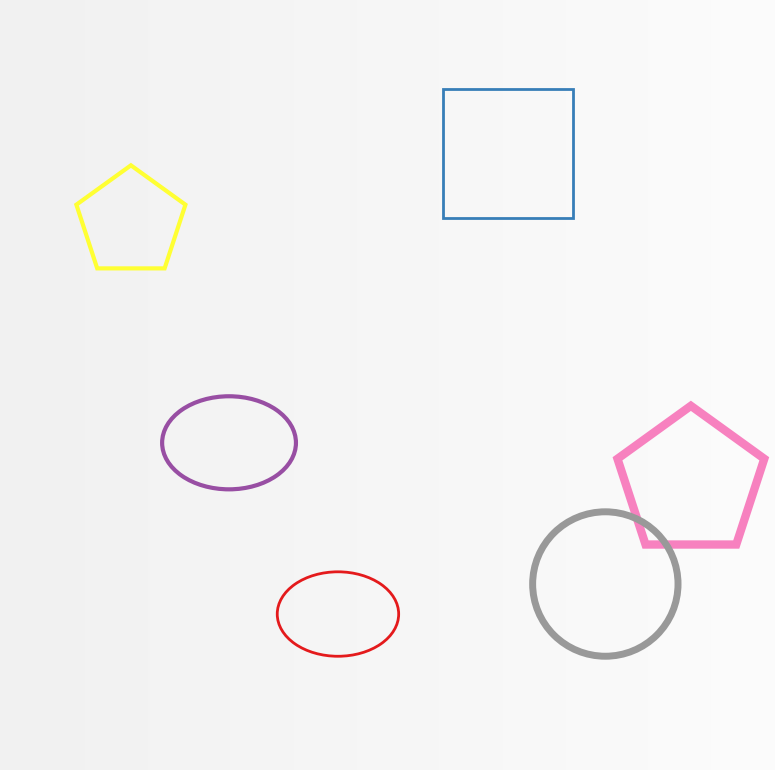[{"shape": "oval", "thickness": 1, "radius": 0.39, "center": [0.436, 0.203]}, {"shape": "square", "thickness": 1, "radius": 0.42, "center": [0.655, 0.801]}, {"shape": "oval", "thickness": 1.5, "radius": 0.43, "center": [0.296, 0.425]}, {"shape": "pentagon", "thickness": 1.5, "radius": 0.37, "center": [0.169, 0.711]}, {"shape": "pentagon", "thickness": 3, "radius": 0.5, "center": [0.891, 0.373]}, {"shape": "circle", "thickness": 2.5, "radius": 0.47, "center": [0.781, 0.242]}]